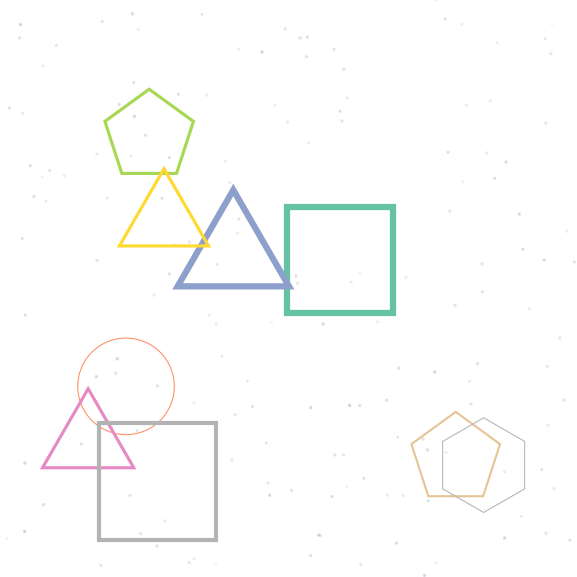[{"shape": "square", "thickness": 3, "radius": 0.46, "center": [0.589, 0.549]}, {"shape": "circle", "thickness": 0.5, "radius": 0.42, "center": [0.218, 0.33]}, {"shape": "triangle", "thickness": 3, "radius": 0.56, "center": [0.404, 0.559]}, {"shape": "triangle", "thickness": 1.5, "radius": 0.46, "center": [0.153, 0.235]}, {"shape": "pentagon", "thickness": 1.5, "radius": 0.4, "center": [0.258, 0.764]}, {"shape": "triangle", "thickness": 1.5, "radius": 0.45, "center": [0.284, 0.618]}, {"shape": "pentagon", "thickness": 1, "radius": 0.4, "center": [0.789, 0.205]}, {"shape": "hexagon", "thickness": 0.5, "radius": 0.41, "center": [0.838, 0.194]}, {"shape": "square", "thickness": 2, "radius": 0.51, "center": [0.273, 0.166]}]